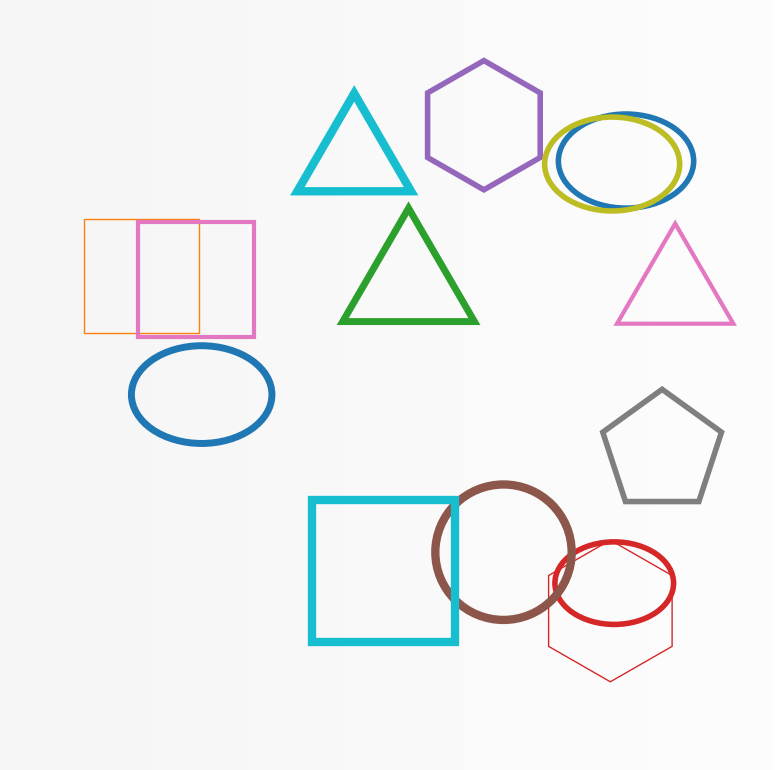[{"shape": "oval", "thickness": 2, "radius": 0.44, "center": [0.808, 0.791]}, {"shape": "oval", "thickness": 2.5, "radius": 0.45, "center": [0.26, 0.488]}, {"shape": "square", "thickness": 0.5, "radius": 0.37, "center": [0.182, 0.641]}, {"shape": "triangle", "thickness": 2.5, "radius": 0.49, "center": [0.527, 0.631]}, {"shape": "oval", "thickness": 2, "radius": 0.38, "center": [0.793, 0.243]}, {"shape": "hexagon", "thickness": 0.5, "radius": 0.46, "center": [0.788, 0.207]}, {"shape": "hexagon", "thickness": 2, "radius": 0.42, "center": [0.624, 0.837]}, {"shape": "circle", "thickness": 3, "radius": 0.44, "center": [0.65, 0.283]}, {"shape": "square", "thickness": 1.5, "radius": 0.37, "center": [0.253, 0.637]}, {"shape": "triangle", "thickness": 1.5, "radius": 0.43, "center": [0.871, 0.623]}, {"shape": "pentagon", "thickness": 2, "radius": 0.4, "center": [0.854, 0.414]}, {"shape": "oval", "thickness": 2, "radius": 0.44, "center": [0.79, 0.787]}, {"shape": "square", "thickness": 3, "radius": 0.46, "center": [0.494, 0.258]}, {"shape": "triangle", "thickness": 3, "radius": 0.42, "center": [0.457, 0.794]}]